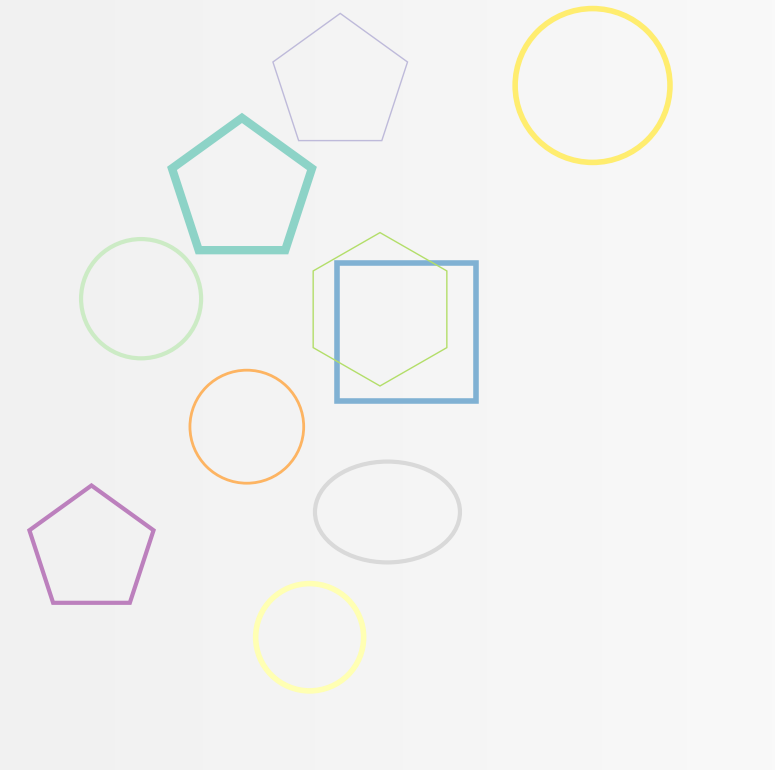[{"shape": "pentagon", "thickness": 3, "radius": 0.47, "center": [0.312, 0.752]}, {"shape": "circle", "thickness": 2, "radius": 0.35, "center": [0.4, 0.172]}, {"shape": "pentagon", "thickness": 0.5, "radius": 0.46, "center": [0.439, 0.891]}, {"shape": "square", "thickness": 2, "radius": 0.45, "center": [0.525, 0.569]}, {"shape": "circle", "thickness": 1, "radius": 0.37, "center": [0.318, 0.446]}, {"shape": "hexagon", "thickness": 0.5, "radius": 0.5, "center": [0.49, 0.598]}, {"shape": "oval", "thickness": 1.5, "radius": 0.47, "center": [0.5, 0.335]}, {"shape": "pentagon", "thickness": 1.5, "radius": 0.42, "center": [0.118, 0.285]}, {"shape": "circle", "thickness": 1.5, "radius": 0.39, "center": [0.182, 0.612]}, {"shape": "circle", "thickness": 2, "radius": 0.5, "center": [0.765, 0.889]}]